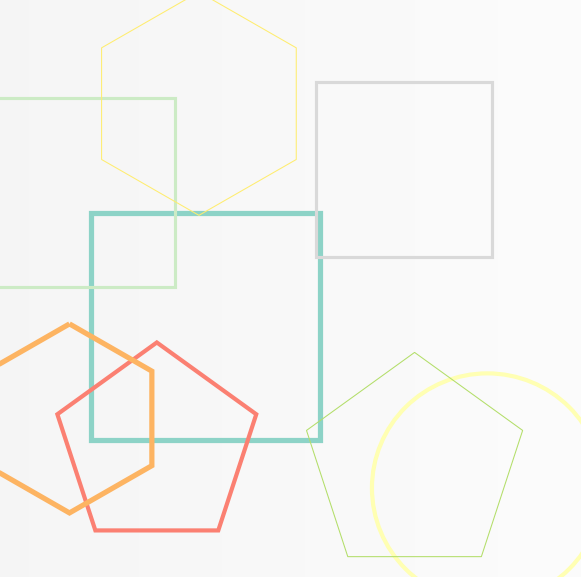[{"shape": "square", "thickness": 2.5, "radius": 0.98, "center": [0.353, 0.434]}, {"shape": "circle", "thickness": 2, "radius": 0.99, "center": [0.839, 0.154]}, {"shape": "pentagon", "thickness": 2, "radius": 0.9, "center": [0.27, 0.226]}, {"shape": "hexagon", "thickness": 2.5, "radius": 0.82, "center": [0.12, 0.275]}, {"shape": "pentagon", "thickness": 0.5, "radius": 0.98, "center": [0.713, 0.193]}, {"shape": "square", "thickness": 1.5, "radius": 0.76, "center": [0.695, 0.706]}, {"shape": "square", "thickness": 1.5, "radius": 0.82, "center": [0.139, 0.666]}, {"shape": "hexagon", "thickness": 0.5, "radius": 0.97, "center": [0.342, 0.82]}]